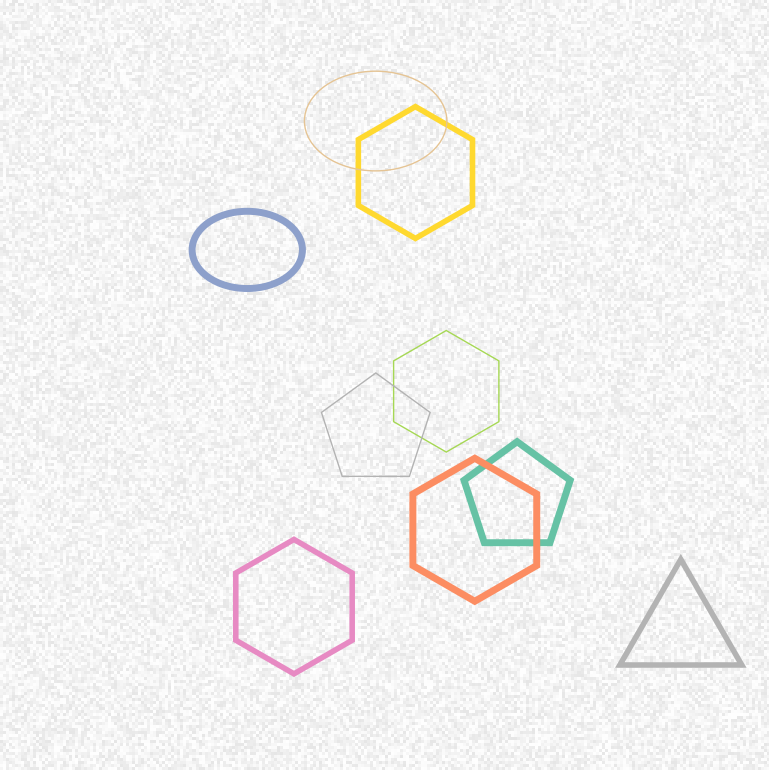[{"shape": "pentagon", "thickness": 2.5, "radius": 0.36, "center": [0.672, 0.354]}, {"shape": "hexagon", "thickness": 2.5, "radius": 0.46, "center": [0.617, 0.312]}, {"shape": "oval", "thickness": 2.5, "radius": 0.36, "center": [0.321, 0.675]}, {"shape": "hexagon", "thickness": 2, "radius": 0.44, "center": [0.382, 0.212]}, {"shape": "hexagon", "thickness": 0.5, "radius": 0.39, "center": [0.58, 0.492]}, {"shape": "hexagon", "thickness": 2, "radius": 0.43, "center": [0.54, 0.776]}, {"shape": "oval", "thickness": 0.5, "radius": 0.46, "center": [0.488, 0.843]}, {"shape": "triangle", "thickness": 2, "radius": 0.46, "center": [0.884, 0.182]}, {"shape": "pentagon", "thickness": 0.5, "radius": 0.37, "center": [0.488, 0.441]}]